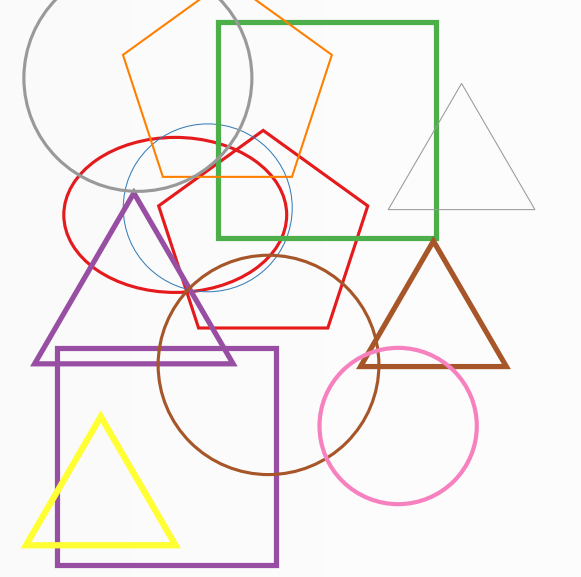[{"shape": "pentagon", "thickness": 1.5, "radius": 0.95, "center": [0.453, 0.584]}, {"shape": "oval", "thickness": 1.5, "radius": 0.96, "center": [0.302, 0.627]}, {"shape": "circle", "thickness": 0.5, "radius": 0.73, "center": [0.357, 0.639]}, {"shape": "square", "thickness": 2.5, "radius": 0.94, "center": [0.563, 0.774]}, {"shape": "square", "thickness": 2.5, "radius": 0.94, "center": [0.287, 0.208]}, {"shape": "triangle", "thickness": 2.5, "radius": 0.99, "center": [0.23, 0.468]}, {"shape": "pentagon", "thickness": 1, "radius": 0.94, "center": [0.391, 0.846]}, {"shape": "triangle", "thickness": 3, "radius": 0.74, "center": [0.173, 0.129]}, {"shape": "circle", "thickness": 1.5, "radius": 0.95, "center": [0.462, 0.367]}, {"shape": "triangle", "thickness": 2.5, "radius": 0.72, "center": [0.746, 0.437]}, {"shape": "circle", "thickness": 2, "radius": 0.68, "center": [0.685, 0.261]}, {"shape": "triangle", "thickness": 0.5, "radius": 0.73, "center": [0.794, 0.709]}, {"shape": "circle", "thickness": 1.5, "radius": 0.98, "center": [0.237, 0.864]}]